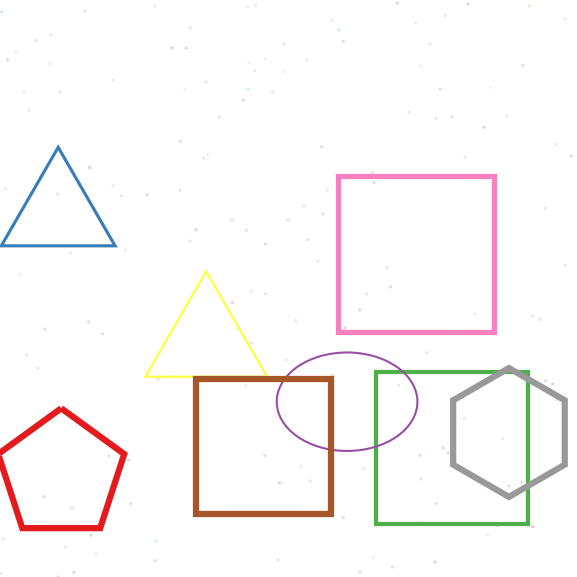[{"shape": "pentagon", "thickness": 3, "radius": 0.57, "center": [0.106, 0.177]}, {"shape": "triangle", "thickness": 1.5, "radius": 0.57, "center": [0.101, 0.63]}, {"shape": "square", "thickness": 2, "radius": 0.66, "center": [0.783, 0.223]}, {"shape": "oval", "thickness": 1, "radius": 0.61, "center": [0.601, 0.304]}, {"shape": "triangle", "thickness": 1, "radius": 0.61, "center": [0.357, 0.408]}, {"shape": "square", "thickness": 3, "radius": 0.58, "center": [0.456, 0.226]}, {"shape": "square", "thickness": 2.5, "radius": 0.67, "center": [0.72, 0.56]}, {"shape": "hexagon", "thickness": 3, "radius": 0.56, "center": [0.881, 0.25]}]